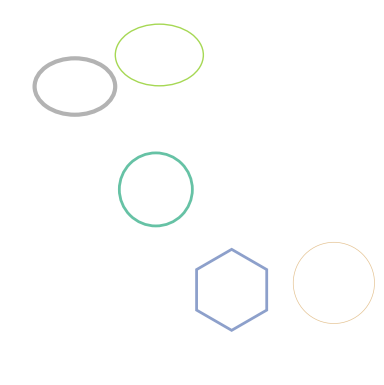[{"shape": "circle", "thickness": 2, "radius": 0.47, "center": [0.405, 0.508]}, {"shape": "hexagon", "thickness": 2, "radius": 0.53, "center": [0.602, 0.247]}, {"shape": "oval", "thickness": 1, "radius": 0.57, "center": [0.414, 0.857]}, {"shape": "circle", "thickness": 0.5, "radius": 0.53, "center": [0.867, 0.265]}, {"shape": "oval", "thickness": 3, "radius": 0.52, "center": [0.195, 0.775]}]